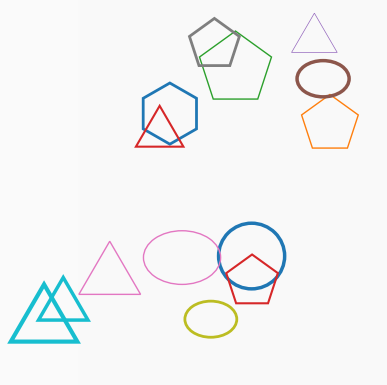[{"shape": "circle", "thickness": 2.5, "radius": 0.43, "center": [0.649, 0.335]}, {"shape": "hexagon", "thickness": 2, "radius": 0.4, "center": [0.438, 0.705]}, {"shape": "pentagon", "thickness": 1, "radius": 0.38, "center": [0.851, 0.678]}, {"shape": "pentagon", "thickness": 1, "radius": 0.49, "center": [0.608, 0.822]}, {"shape": "pentagon", "thickness": 1.5, "radius": 0.35, "center": [0.651, 0.269]}, {"shape": "triangle", "thickness": 1.5, "radius": 0.35, "center": [0.412, 0.654]}, {"shape": "triangle", "thickness": 0.5, "radius": 0.34, "center": [0.811, 0.898]}, {"shape": "oval", "thickness": 2.5, "radius": 0.34, "center": [0.834, 0.795]}, {"shape": "triangle", "thickness": 1, "radius": 0.46, "center": [0.283, 0.281]}, {"shape": "oval", "thickness": 1, "radius": 0.5, "center": [0.47, 0.331]}, {"shape": "pentagon", "thickness": 2, "radius": 0.34, "center": [0.553, 0.884]}, {"shape": "oval", "thickness": 2, "radius": 0.33, "center": [0.544, 0.171]}, {"shape": "triangle", "thickness": 3, "radius": 0.5, "center": [0.114, 0.162]}, {"shape": "triangle", "thickness": 2.5, "radius": 0.37, "center": [0.163, 0.205]}]